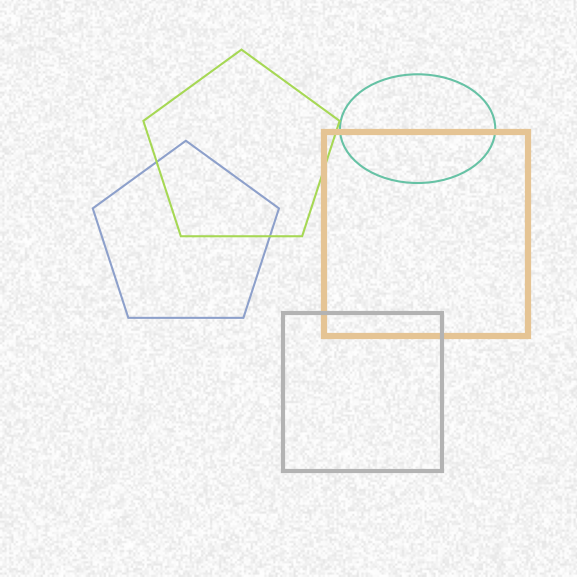[{"shape": "oval", "thickness": 1, "radius": 0.67, "center": [0.723, 0.776]}, {"shape": "pentagon", "thickness": 1, "radius": 0.85, "center": [0.322, 0.586]}, {"shape": "pentagon", "thickness": 1, "radius": 0.89, "center": [0.418, 0.735]}, {"shape": "square", "thickness": 3, "radius": 0.88, "center": [0.737, 0.595]}, {"shape": "square", "thickness": 2, "radius": 0.69, "center": [0.627, 0.321]}]